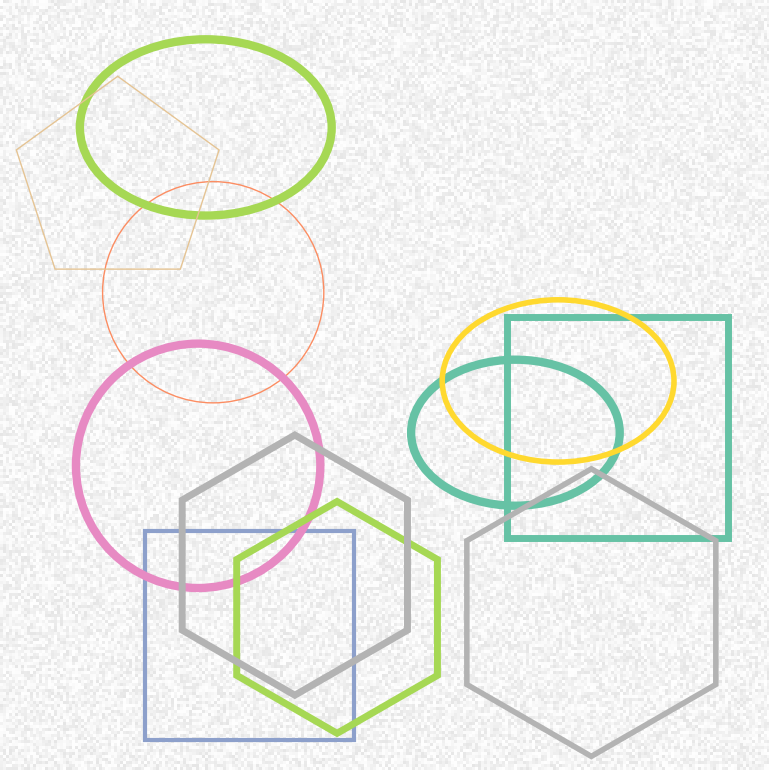[{"shape": "square", "thickness": 2.5, "radius": 0.72, "center": [0.802, 0.445]}, {"shape": "oval", "thickness": 3, "radius": 0.68, "center": [0.669, 0.438]}, {"shape": "circle", "thickness": 0.5, "radius": 0.72, "center": [0.277, 0.62]}, {"shape": "square", "thickness": 1.5, "radius": 0.68, "center": [0.324, 0.175]}, {"shape": "circle", "thickness": 3, "radius": 0.79, "center": [0.257, 0.395]}, {"shape": "oval", "thickness": 3, "radius": 0.82, "center": [0.267, 0.835]}, {"shape": "hexagon", "thickness": 2.5, "radius": 0.75, "center": [0.438, 0.198]}, {"shape": "oval", "thickness": 2, "radius": 0.75, "center": [0.725, 0.505]}, {"shape": "pentagon", "thickness": 0.5, "radius": 0.69, "center": [0.153, 0.762]}, {"shape": "hexagon", "thickness": 2.5, "radius": 0.84, "center": [0.383, 0.266]}, {"shape": "hexagon", "thickness": 2, "radius": 0.93, "center": [0.768, 0.204]}]